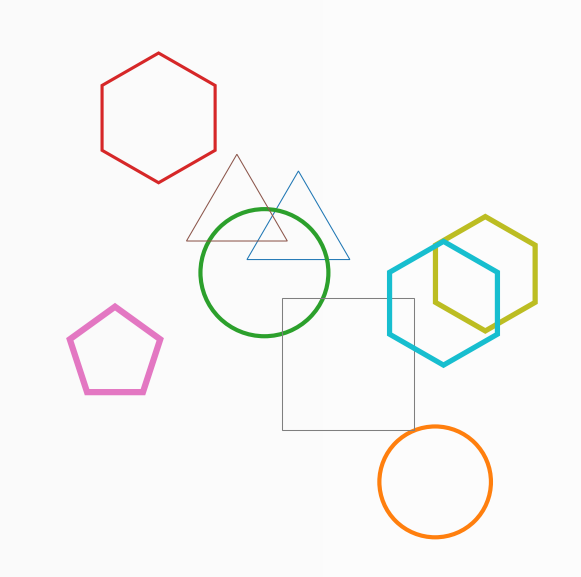[{"shape": "triangle", "thickness": 0.5, "radius": 0.51, "center": [0.513, 0.601]}, {"shape": "circle", "thickness": 2, "radius": 0.48, "center": [0.749, 0.165]}, {"shape": "circle", "thickness": 2, "radius": 0.55, "center": [0.455, 0.527]}, {"shape": "hexagon", "thickness": 1.5, "radius": 0.56, "center": [0.273, 0.795]}, {"shape": "triangle", "thickness": 0.5, "radius": 0.5, "center": [0.408, 0.632]}, {"shape": "pentagon", "thickness": 3, "radius": 0.41, "center": [0.198, 0.386]}, {"shape": "square", "thickness": 0.5, "radius": 0.57, "center": [0.599, 0.369]}, {"shape": "hexagon", "thickness": 2.5, "radius": 0.5, "center": [0.835, 0.525]}, {"shape": "hexagon", "thickness": 2.5, "radius": 0.54, "center": [0.763, 0.474]}]